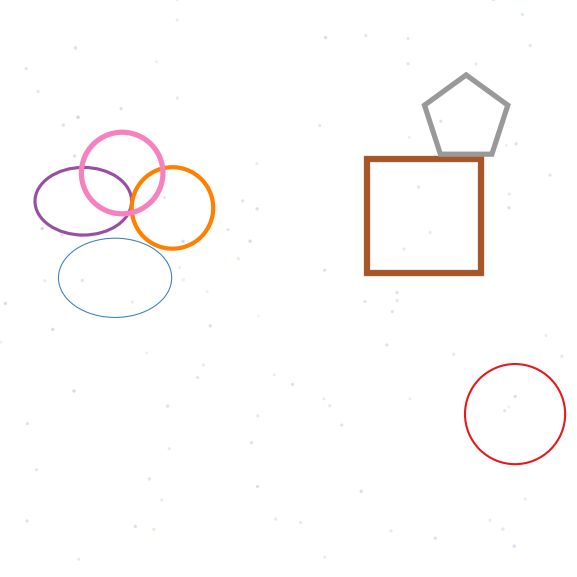[{"shape": "circle", "thickness": 1, "radius": 0.43, "center": [0.892, 0.282]}, {"shape": "oval", "thickness": 0.5, "radius": 0.49, "center": [0.199, 0.518]}, {"shape": "oval", "thickness": 1.5, "radius": 0.42, "center": [0.144, 0.651]}, {"shape": "circle", "thickness": 2, "radius": 0.35, "center": [0.299, 0.639]}, {"shape": "square", "thickness": 3, "radius": 0.49, "center": [0.734, 0.625]}, {"shape": "circle", "thickness": 2.5, "radius": 0.35, "center": [0.212, 0.7]}, {"shape": "pentagon", "thickness": 2.5, "radius": 0.38, "center": [0.807, 0.794]}]